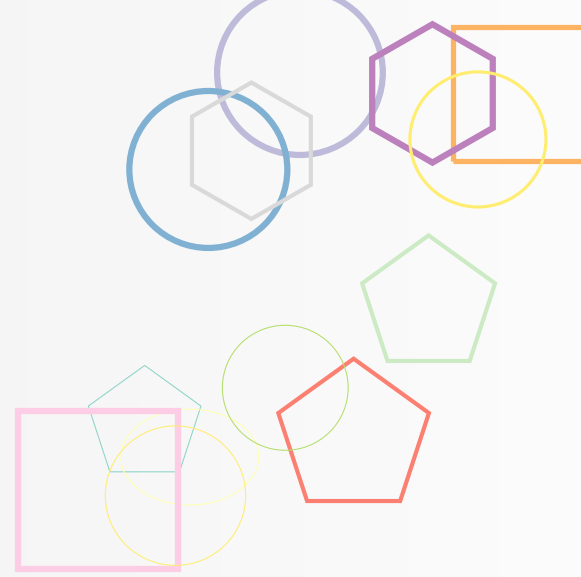[{"shape": "pentagon", "thickness": 0.5, "radius": 0.51, "center": [0.249, 0.265]}, {"shape": "oval", "thickness": 0.5, "radius": 0.59, "center": [0.327, 0.208]}, {"shape": "circle", "thickness": 3, "radius": 0.71, "center": [0.516, 0.873]}, {"shape": "pentagon", "thickness": 2, "radius": 0.68, "center": [0.608, 0.242]}, {"shape": "circle", "thickness": 3, "radius": 0.68, "center": [0.358, 0.706]}, {"shape": "square", "thickness": 2.5, "radius": 0.58, "center": [0.896, 0.836]}, {"shape": "circle", "thickness": 0.5, "radius": 0.54, "center": [0.491, 0.328]}, {"shape": "square", "thickness": 3, "radius": 0.69, "center": [0.168, 0.151]}, {"shape": "hexagon", "thickness": 2, "radius": 0.59, "center": [0.432, 0.738]}, {"shape": "hexagon", "thickness": 3, "radius": 0.6, "center": [0.744, 0.837]}, {"shape": "pentagon", "thickness": 2, "radius": 0.6, "center": [0.737, 0.471]}, {"shape": "circle", "thickness": 1.5, "radius": 0.58, "center": [0.822, 0.758]}, {"shape": "circle", "thickness": 0.5, "radius": 0.6, "center": [0.302, 0.141]}]